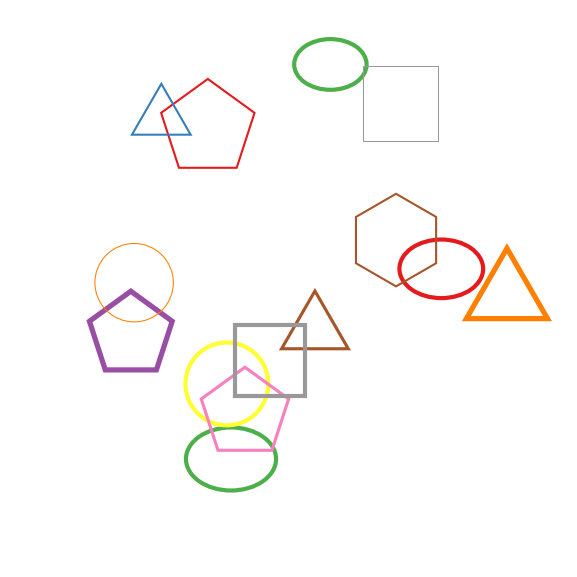[{"shape": "oval", "thickness": 2, "radius": 0.36, "center": [0.764, 0.534]}, {"shape": "pentagon", "thickness": 1, "radius": 0.43, "center": [0.36, 0.777]}, {"shape": "triangle", "thickness": 1, "radius": 0.29, "center": [0.279, 0.795]}, {"shape": "oval", "thickness": 2, "radius": 0.31, "center": [0.572, 0.888]}, {"shape": "oval", "thickness": 2, "radius": 0.39, "center": [0.4, 0.204]}, {"shape": "pentagon", "thickness": 2.5, "radius": 0.38, "center": [0.227, 0.42]}, {"shape": "triangle", "thickness": 2.5, "radius": 0.41, "center": [0.878, 0.488]}, {"shape": "circle", "thickness": 0.5, "radius": 0.34, "center": [0.232, 0.51]}, {"shape": "circle", "thickness": 2, "radius": 0.36, "center": [0.393, 0.334]}, {"shape": "hexagon", "thickness": 1, "radius": 0.4, "center": [0.686, 0.583]}, {"shape": "triangle", "thickness": 1.5, "radius": 0.33, "center": [0.545, 0.429]}, {"shape": "pentagon", "thickness": 1.5, "radius": 0.4, "center": [0.424, 0.284]}, {"shape": "square", "thickness": 0.5, "radius": 0.32, "center": [0.693, 0.819]}, {"shape": "square", "thickness": 2, "radius": 0.3, "center": [0.468, 0.375]}]